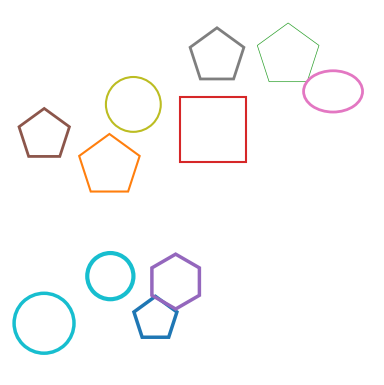[{"shape": "pentagon", "thickness": 2.5, "radius": 0.29, "center": [0.404, 0.172]}, {"shape": "pentagon", "thickness": 1.5, "radius": 0.41, "center": [0.284, 0.569]}, {"shape": "pentagon", "thickness": 0.5, "radius": 0.42, "center": [0.748, 0.856]}, {"shape": "square", "thickness": 1.5, "radius": 0.43, "center": [0.554, 0.663]}, {"shape": "hexagon", "thickness": 2.5, "radius": 0.36, "center": [0.456, 0.269]}, {"shape": "pentagon", "thickness": 2, "radius": 0.34, "center": [0.115, 0.649]}, {"shape": "oval", "thickness": 2, "radius": 0.38, "center": [0.865, 0.763]}, {"shape": "pentagon", "thickness": 2, "radius": 0.37, "center": [0.564, 0.854]}, {"shape": "circle", "thickness": 1.5, "radius": 0.36, "center": [0.346, 0.729]}, {"shape": "circle", "thickness": 3, "radius": 0.3, "center": [0.287, 0.283]}, {"shape": "circle", "thickness": 2.5, "radius": 0.39, "center": [0.114, 0.16]}]